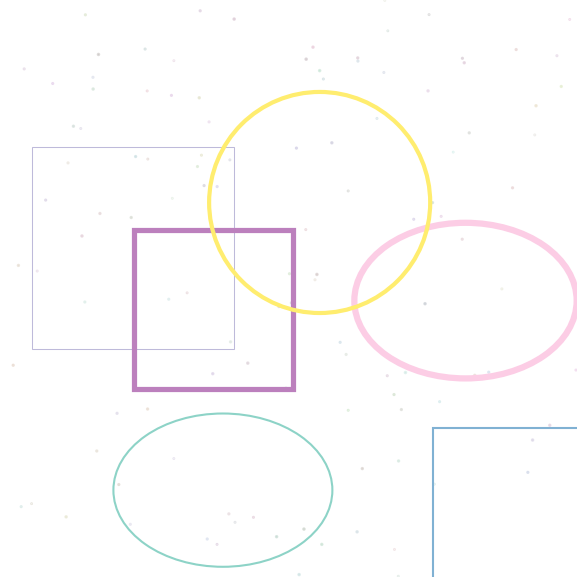[{"shape": "oval", "thickness": 1, "radius": 0.95, "center": [0.386, 0.15]}, {"shape": "square", "thickness": 0.5, "radius": 0.87, "center": [0.23, 0.57]}, {"shape": "square", "thickness": 1, "radius": 0.73, "center": [0.895, 0.113]}, {"shape": "oval", "thickness": 3, "radius": 0.96, "center": [0.806, 0.479]}, {"shape": "square", "thickness": 2.5, "radius": 0.69, "center": [0.37, 0.463]}, {"shape": "circle", "thickness": 2, "radius": 0.96, "center": [0.554, 0.649]}]